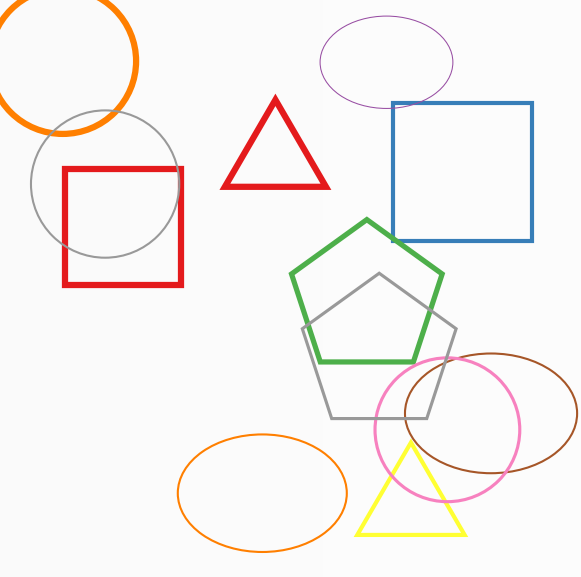[{"shape": "square", "thickness": 3, "radius": 0.5, "center": [0.212, 0.606]}, {"shape": "triangle", "thickness": 3, "radius": 0.5, "center": [0.474, 0.726]}, {"shape": "square", "thickness": 2, "radius": 0.6, "center": [0.795, 0.701]}, {"shape": "pentagon", "thickness": 2.5, "radius": 0.68, "center": [0.631, 0.483]}, {"shape": "oval", "thickness": 0.5, "radius": 0.57, "center": [0.665, 0.891]}, {"shape": "circle", "thickness": 3, "radius": 0.63, "center": [0.108, 0.893]}, {"shape": "oval", "thickness": 1, "radius": 0.73, "center": [0.451, 0.145]}, {"shape": "triangle", "thickness": 2, "radius": 0.53, "center": [0.707, 0.126]}, {"shape": "oval", "thickness": 1, "radius": 0.74, "center": [0.845, 0.283]}, {"shape": "circle", "thickness": 1.5, "radius": 0.62, "center": [0.77, 0.255]}, {"shape": "circle", "thickness": 1, "radius": 0.64, "center": [0.181, 0.68]}, {"shape": "pentagon", "thickness": 1.5, "radius": 0.7, "center": [0.652, 0.387]}]